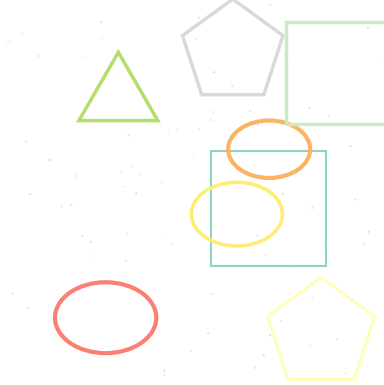[{"shape": "square", "thickness": 1.5, "radius": 0.75, "center": [0.697, 0.459]}, {"shape": "pentagon", "thickness": 2, "radius": 0.73, "center": [0.834, 0.133]}, {"shape": "oval", "thickness": 3, "radius": 0.66, "center": [0.274, 0.175]}, {"shape": "oval", "thickness": 3, "radius": 0.53, "center": [0.699, 0.612]}, {"shape": "triangle", "thickness": 2.5, "radius": 0.59, "center": [0.307, 0.746]}, {"shape": "pentagon", "thickness": 2.5, "radius": 0.69, "center": [0.605, 0.865]}, {"shape": "square", "thickness": 2.5, "radius": 0.66, "center": [0.876, 0.81]}, {"shape": "oval", "thickness": 2.5, "radius": 0.59, "center": [0.615, 0.444]}]